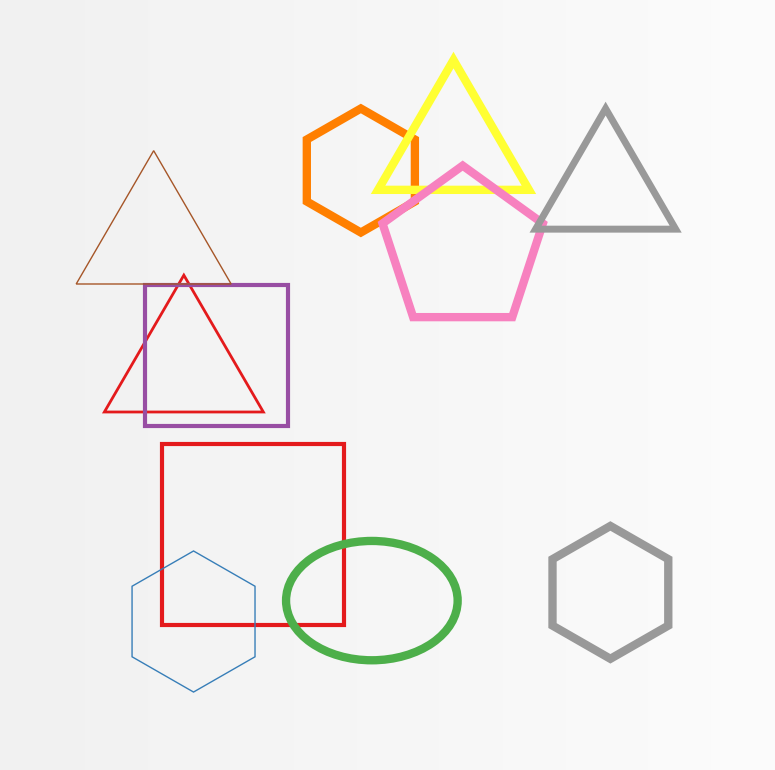[{"shape": "triangle", "thickness": 1, "radius": 0.59, "center": [0.237, 0.524]}, {"shape": "square", "thickness": 1.5, "radius": 0.59, "center": [0.327, 0.306]}, {"shape": "hexagon", "thickness": 0.5, "radius": 0.46, "center": [0.25, 0.193]}, {"shape": "oval", "thickness": 3, "radius": 0.55, "center": [0.48, 0.22]}, {"shape": "square", "thickness": 1.5, "radius": 0.46, "center": [0.279, 0.538]}, {"shape": "hexagon", "thickness": 3, "radius": 0.4, "center": [0.466, 0.779]}, {"shape": "triangle", "thickness": 3, "radius": 0.56, "center": [0.585, 0.81]}, {"shape": "triangle", "thickness": 0.5, "radius": 0.58, "center": [0.198, 0.689]}, {"shape": "pentagon", "thickness": 3, "radius": 0.54, "center": [0.597, 0.676]}, {"shape": "hexagon", "thickness": 3, "radius": 0.43, "center": [0.788, 0.231]}, {"shape": "triangle", "thickness": 2.5, "radius": 0.52, "center": [0.781, 0.755]}]